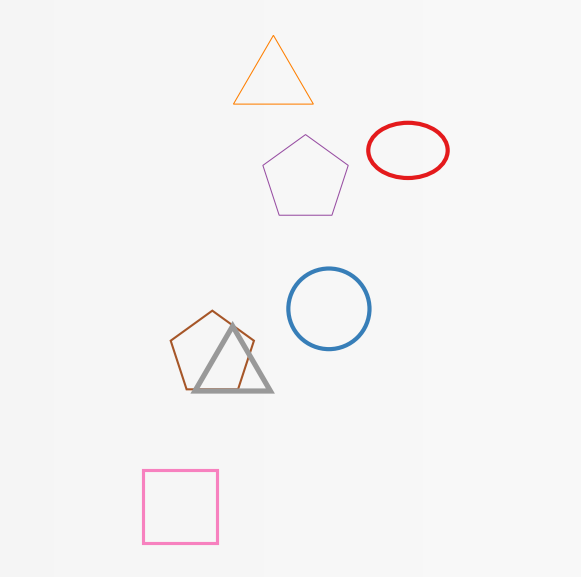[{"shape": "oval", "thickness": 2, "radius": 0.34, "center": [0.702, 0.739]}, {"shape": "circle", "thickness": 2, "radius": 0.35, "center": [0.566, 0.464]}, {"shape": "pentagon", "thickness": 0.5, "radius": 0.39, "center": [0.526, 0.689]}, {"shape": "triangle", "thickness": 0.5, "radius": 0.4, "center": [0.47, 0.859]}, {"shape": "pentagon", "thickness": 1, "radius": 0.38, "center": [0.365, 0.386]}, {"shape": "square", "thickness": 1.5, "radius": 0.32, "center": [0.31, 0.122]}, {"shape": "triangle", "thickness": 2.5, "radius": 0.37, "center": [0.4, 0.36]}]